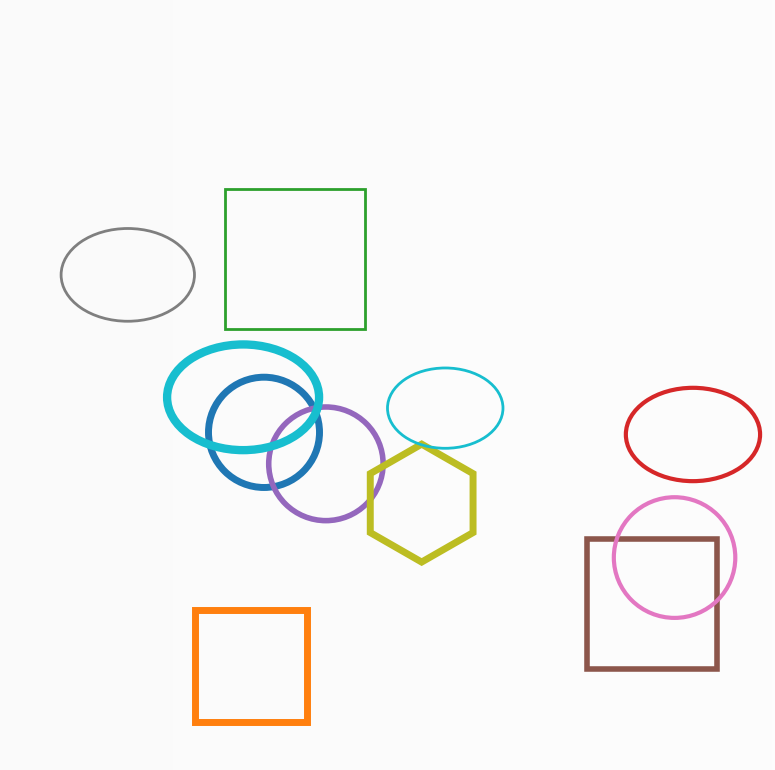[{"shape": "circle", "thickness": 2.5, "radius": 0.36, "center": [0.341, 0.439]}, {"shape": "square", "thickness": 2.5, "radius": 0.36, "center": [0.323, 0.135]}, {"shape": "square", "thickness": 1, "radius": 0.45, "center": [0.38, 0.664]}, {"shape": "oval", "thickness": 1.5, "radius": 0.43, "center": [0.894, 0.436]}, {"shape": "circle", "thickness": 2, "radius": 0.37, "center": [0.421, 0.398]}, {"shape": "square", "thickness": 2, "radius": 0.42, "center": [0.842, 0.215]}, {"shape": "circle", "thickness": 1.5, "radius": 0.39, "center": [0.87, 0.276]}, {"shape": "oval", "thickness": 1, "radius": 0.43, "center": [0.165, 0.643]}, {"shape": "hexagon", "thickness": 2.5, "radius": 0.38, "center": [0.544, 0.347]}, {"shape": "oval", "thickness": 1, "radius": 0.37, "center": [0.574, 0.47]}, {"shape": "oval", "thickness": 3, "radius": 0.49, "center": [0.314, 0.484]}]